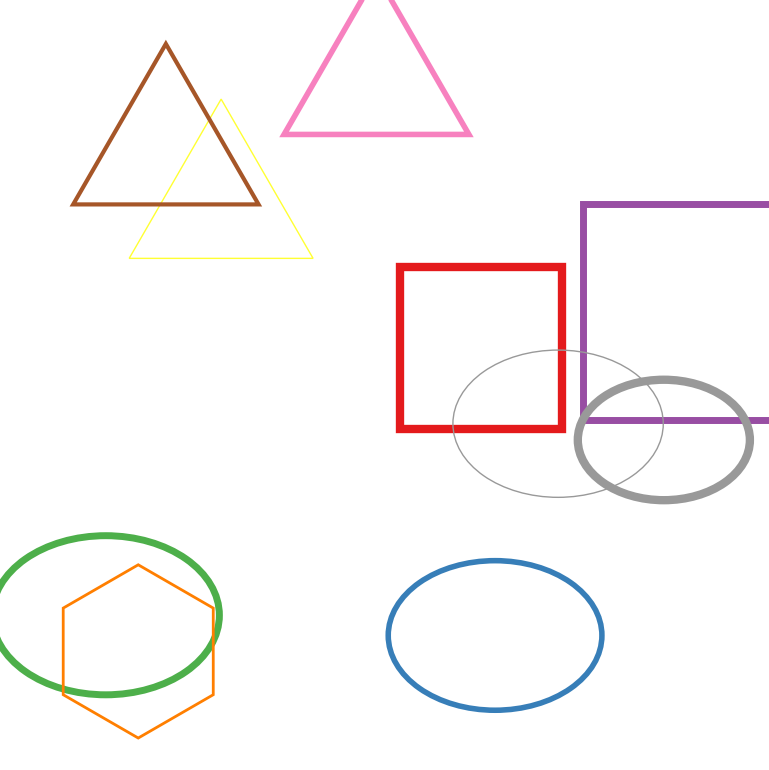[{"shape": "square", "thickness": 3, "radius": 0.53, "center": [0.625, 0.548]}, {"shape": "oval", "thickness": 2, "radius": 0.69, "center": [0.643, 0.175]}, {"shape": "oval", "thickness": 2.5, "radius": 0.74, "center": [0.137, 0.201]}, {"shape": "square", "thickness": 2.5, "radius": 0.7, "center": [0.898, 0.595]}, {"shape": "hexagon", "thickness": 1, "radius": 0.56, "center": [0.18, 0.154]}, {"shape": "triangle", "thickness": 0.5, "radius": 0.69, "center": [0.287, 0.733]}, {"shape": "triangle", "thickness": 1.5, "radius": 0.69, "center": [0.215, 0.804]}, {"shape": "triangle", "thickness": 2, "radius": 0.69, "center": [0.489, 0.895]}, {"shape": "oval", "thickness": 3, "radius": 0.56, "center": [0.862, 0.429]}, {"shape": "oval", "thickness": 0.5, "radius": 0.68, "center": [0.725, 0.45]}]